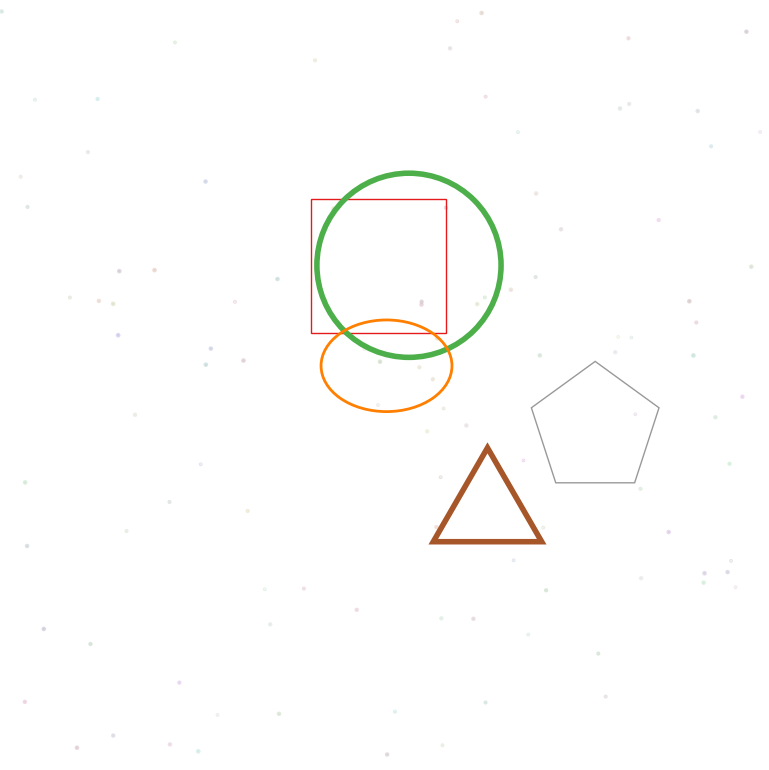[{"shape": "square", "thickness": 0.5, "radius": 0.44, "center": [0.491, 0.654]}, {"shape": "circle", "thickness": 2, "radius": 0.6, "center": [0.531, 0.655]}, {"shape": "oval", "thickness": 1, "radius": 0.43, "center": [0.502, 0.525]}, {"shape": "triangle", "thickness": 2, "radius": 0.41, "center": [0.633, 0.337]}, {"shape": "pentagon", "thickness": 0.5, "radius": 0.44, "center": [0.773, 0.443]}]